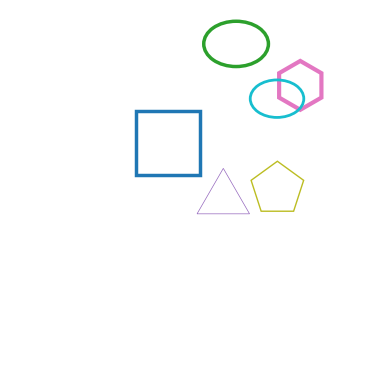[{"shape": "square", "thickness": 2.5, "radius": 0.42, "center": [0.435, 0.628]}, {"shape": "oval", "thickness": 2.5, "radius": 0.42, "center": [0.613, 0.886]}, {"shape": "triangle", "thickness": 0.5, "radius": 0.39, "center": [0.58, 0.484]}, {"shape": "hexagon", "thickness": 3, "radius": 0.32, "center": [0.78, 0.778]}, {"shape": "pentagon", "thickness": 1, "radius": 0.36, "center": [0.72, 0.509]}, {"shape": "oval", "thickness": 2, "radius": 0.35, "center": [0.72, 0.744]}]